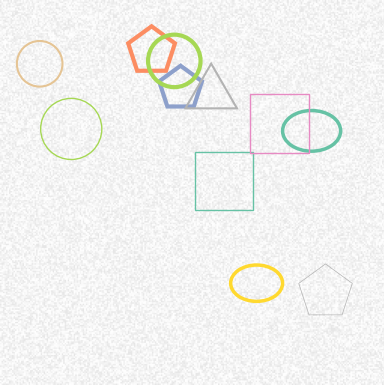[{"shape": "square", "thickness": 1, "radius": 0.37, "center": [0.583, 0.529]}, {"shape": "oval", "thickness": 2.5, "radius": 0.38, "center": [0.809, 0.66]}, {"shape": "pentagon", "thickness": 3, "radius": 0.32, "center": [0.394, 0.868]}, {"shape": "pentagon", "thickness": 3, "radius": 0.29, "center": [0.469, 0.771]}, {"shape": "square", "thickness": 1, "radius": 0.38, "center": [0.727, 0.679]}, {"shape": "circle", "thickness": 1, "radius": 0.4, "center": [0.185, 0.665]}, {"shape": "circle", "thickness": 3, "radius": 0.34, "center": [0.453, 0.842]}, {"shape": "oval", "thickness": 2.5, "radius": 0.34, "center": [0.667, 0.264]}, {"shape": "circle", "thickness": 1.5, "radius": 0.3, "center": [0.103, 0.834]}, {"shape": "pentagon", "thickness": 0.5, "radius": 0.37, "center": [0.846, 0.241]}, {"shape": "triangle", "thickness": 1.5, "radius": 0.39, "center": [0.549, 0.757]}]